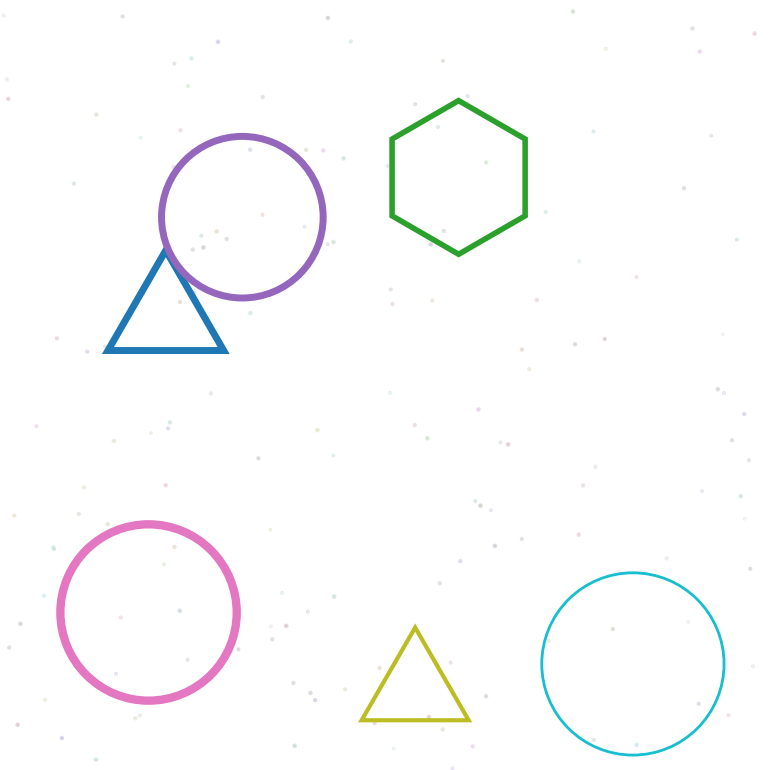[{"shape": "triangle", "thickness": 2.5, "radius": 0.43, "center": [0.215, 0.588]}, {"shape": "hexagon", "thickness": 2, "radius": 0.5, "center": [0.596, 0.77]}, {"shape": "circle", "thickness": 2.5, "radius": 0.52, "center": [0.315, 0.718]}, {"shape": "circle", "thickness": 3, "radius": 0.57, "center": [0.193, 0.205]}, {"shape": "triangle", "thickness": 1.5, "radius": 0.4, "center": [0.539, 0.105]}, {"shape": "circle", "thickness": 1, "radius": 0.59, "center": [0.822, 0.138]}]